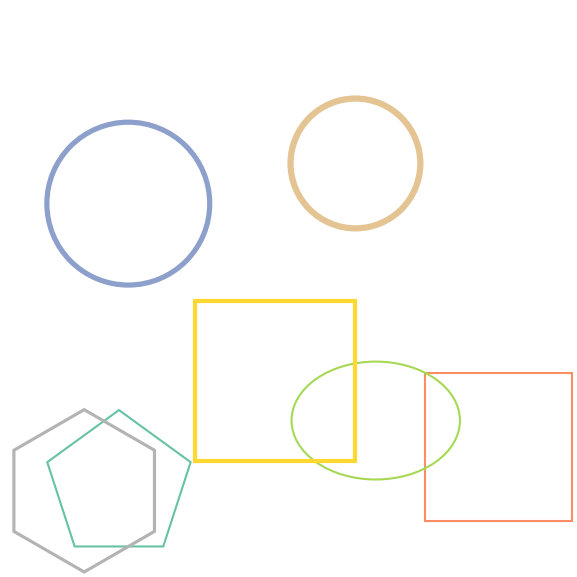[{"shape": "pentagon", "thickness": 1, "radius": 0.65, "center": [0.206, 0.158]}, {"shape": "square", "thickness": 1, "radius": 0.64, "center": [0.863, 0.225]}, {"shape": "circle", "thickness": 2.5, "radius": 0.71, "center": [0.222, 0.647]}, {"shape": "oval", "thickness": 1, "radius": 0.73, "center": [0.651, 0.271]}, {"shape": "square", "thickness": 2, "radius": 0.69, "center": [0.475, 0.339]}, {"shape": "circle", "thickness": 3, "radius": 0.56, "center": [0.615, 0.716]}, {"shape": "hexagon", "thickness": 1.5, "radius": 0.7, "center": [0.146, 0.149]}]